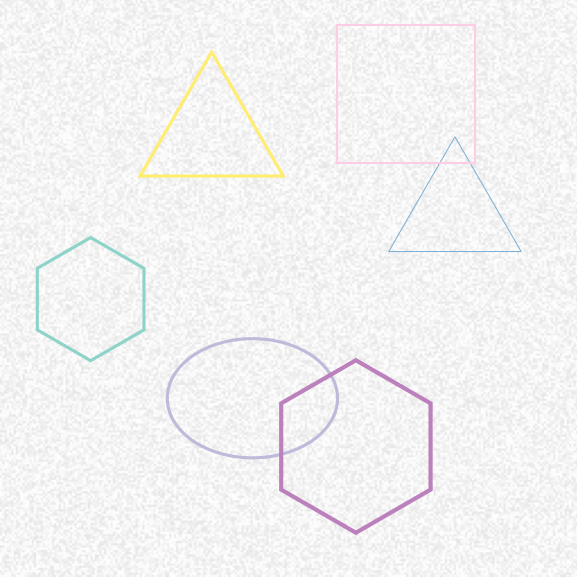[{"shape": "hexagon", "thickness": 1.5, "radius": 0.53, "center": [0.157, 0.481]}, {"shape": "oval", "thickness": 1.5, "radius": 0.74, "center": [0.437, 0.31]}, {"shape": "triangle", "thickness": 0.5, "radius": 0.66, "center": [0.788, 0.63]}, {"shape": "square", "thickness": 1, "radius": 0.6, "center": [0.702, 0.837]}, {"shape": "hexagon", "thickness": 2, "radius": 0.75, "center": [0.616, 0.226]}, {"shape": "triangle", "thickness": 1.5, "radius": 0.72, "center": [0.367, 0.766]}]